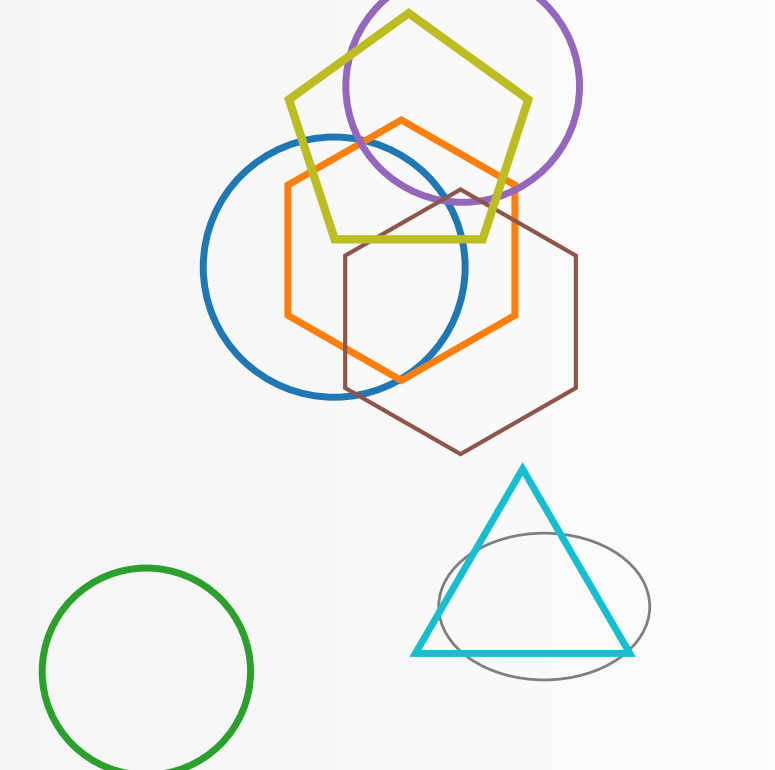[{"shape": "circle", "thickness": 2.5, "radius": 0.84, "center": [0.431, 0.653]}, {"shape": "hexagon", "thickness": 2.5, "radius": 0.85, "center": [0.518, 0.675]}, {"shape": "circle", "thickness": 2.5, "radius": 0.67, "center": [0.189, 0.128]}, {"shape": "circle", "thickness": 2.5, "radius": 0.75, "center": [0.597, 0.888]}, {"shape": "hexagon", "thickness": 1.5, "radius": 0.86, "center": [0.594, 0.582]}, {"shape": "oval", "thickness": 1, "radius": 0.68, "center": [0.702, 0.212]}, {"shape": "pentagon", "thickness": 3, "radius": 0.81, "center": [0.527, 0.821]}, {"shape": "triangle", "thickness": 2.5, "radius": 0.8, "center": [0.674, 0.231]}]